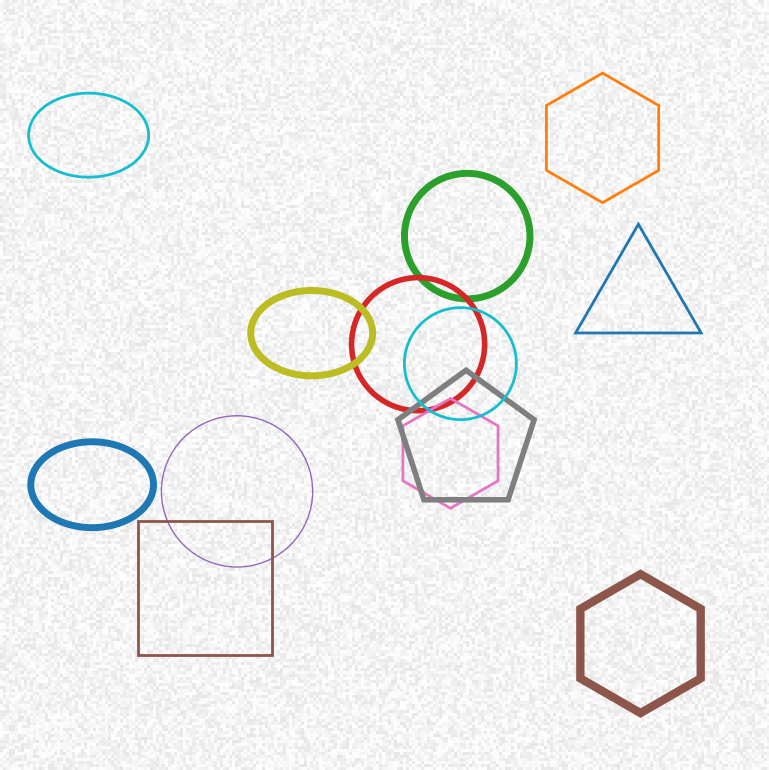[{"shape": "triangle", "thickness": 1, "radius": 0.47, "center": [0.829, 0.615]}, {"shape": "oval", "thickness": 2.5, "radius": 0.4, "center": [0.12, 0.37]}, {"shape": "hexagon", "thickness": 1, "radius": 0.42, "center": [0.783, 0.821]}, {"shape": "circle", "thickness": 2.5, "radius": 0.41, "center": [0.607, 0.693]}, {"shape": "circle", "thickness": 2, "radius": 0.43, "center": [0.543, 0.553]}, {"shape": "circle", "thickness": 0.5, "radius": 0.49, "center": [0.308, 0.362]}, {"shape": "square", "thickness": 1, "radius": 0.44, "center": [0.267, 0.236]}, {"shape": "hexagon", "thickness": 3, "radius": 0.45, "center": [0.832, 0.164]}, {"shape": "hexagon", "thickness": 1, "radius": 0.36, "center": [0.585, 0.411]}, {"shape": "pentagon", "thickness": 2, "radius": 0.46, "center": [0.605, 0.426]}, {"shape": "oval", "thickness": 2.5, "radius": 0.4, "center": [0.405, 0.567]}, {"shape": "oval", "thickness": 1, "radius": 0.39, "center": [0.115, 0.824]}, {"shape": "circle", "thickness": 1, "radius": 0.36, "center": [0.598, 0.528]}]